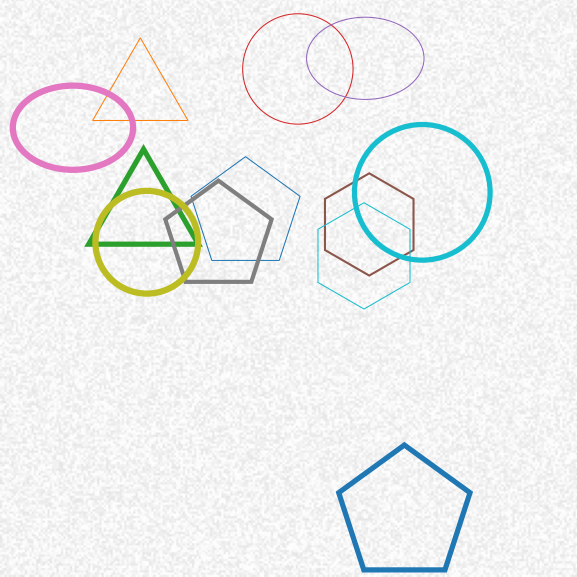[{"shape": "pentagon", "thickness": 0.5, "radius": 0.5, "center": [0.425, 0.629]}, {"shape": "pentagon", "thickness": 2.5, "radius": 0.6, "center": [0.7, 0.109]}, {"shape": "triangle", "thickness": 0.5, "radius": 0.48, "center": [0.243, 0.838]}, {"shape": "triangle", "thickness": 2.5, "radius": 0.55, "center": [0.249, 0.631]}, {"shape": "circle", "thickness": 0.5, "radius": 0.48, "center": [0.516, 0.88]}, {"shape": "oval", "thickness": 0.5, "radius": 0.51, "center": [0.633, 0.898]}, {"shape": "hexagon", "thickness": 1, "radius": 0.44, "center": [0.639, 0.61]}, {"shape": "oval", "thickness": 3, "radius": 0.52, "center": [0.126, 0.778]}, {"shape": "pentagon", "thickness": 2, "radius": 0.48, "center": [0.378, 0.589]}, {"shape": "circle", "thickness": 3, "radius": 0.44, "center": [0.254, 0.58]}, {"shape": "hexagon", "thickness": 0.5, "radius": 0.46, "center": [0.63, 0.556]}, {"shape": "circle", "thickness": 2.5, "radius": 0.59, "center": [0.731, 0.666]}]